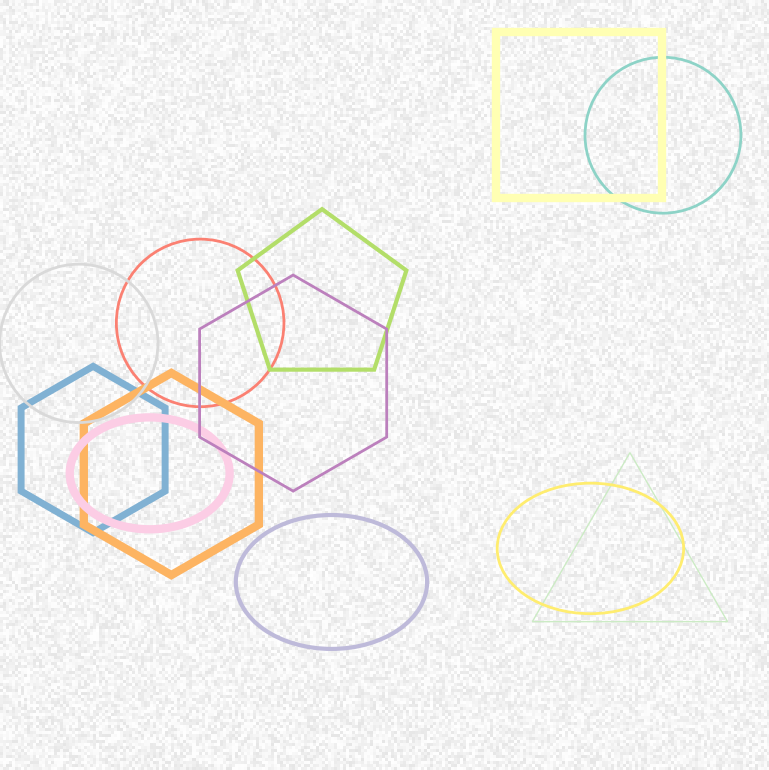[{"shape": "circle", "thickness": 1, "radius": 0.51, "center": [0.861, 0.824]}, {"shape": "square", "thickness": 3, "radius": 0.54, "center": [0.752, 0.851]}, {"shape": "oval", "thickness": 1.5, "radius": 0.62, "center": [0.43, 0.244]}, {"shape": "circle", "thickness": 1, "radius": 0.54, "center": [0.26, 0.581]}, {"shape": "hexagon", "thickness": 2.5, "radius": 0.54, "center": [0.121, 0.416]}, {"shape": "hexagon", "thickness": 3, "radius": 0.66, "center": [0.223, 0.384]}, {"shape": "pentagon", "thickness": 1.5, "radius": 0.58, "center": [0.418, 0.613]}, {"shape": "oval", "thickness": 3, "radius": 0.52, "center": [0.194, 0.385]}, {"shape": "circle", "thickness": 1, "radius": 0.51, "center": [0.102, 0.554]}, {"shape": "hexagon", "thickness": 1, "radius": 0.7, "center": [0.381, 0.503]}, {"shape": "triangle", "thickness": 0.5, "radius": 0.73, "center": [0.818, 0.266]}, {"shape": "oval", "thickness": 1, "radius": 0.61, "center": [0.767, 0.288]}]